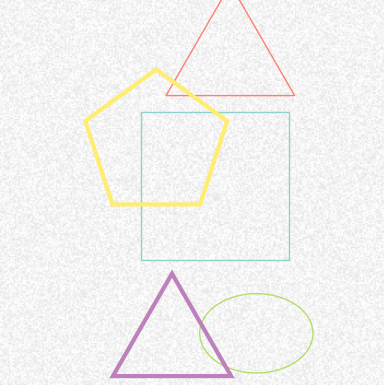[{"shape": "square", "thickness": 1, "radius": 0.96, "center": [0.559, 0.517]}, {"shape": "triangle", "thickness": 1, "radius": 0.96, "center": [0.598, 0.848]}, {"shape": "oval", "thickness": 1, "radius": 0.74, "center": [0.666, 0.134]}, {"shape": "triangle", "thickness": 3, "radius": 0.89, "center": [0.447, 0.112]}, {"shape": "pentagon", "thickness": 3, "radius": 0.97, "center": [0.406, 0.626]}]